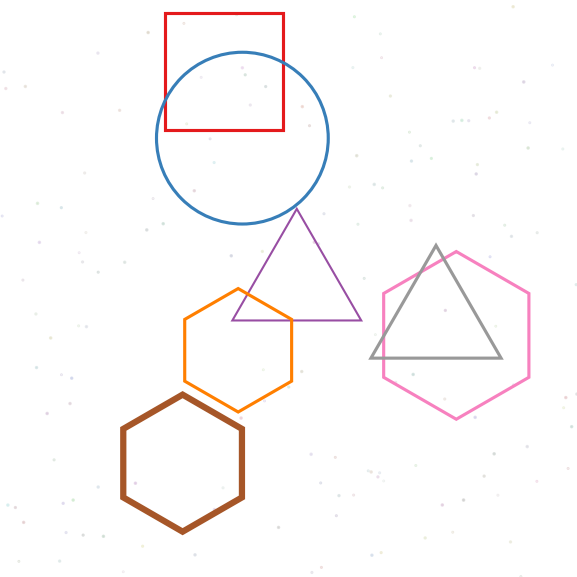[{"shape": "square", "thickness": 1.5, "radius": 0.51, "center": [0.388, 0.876]}, {"shape": "circle", "thickness": 1.5, "radius": 0.74, "center": [0.42, 0.76]}, {"shape": "triangle", "thickness": 1, "radius": 0.64, "center": [0.514, 0.509]}, {"shape": "hexagon", "thickness": 1.5, "radius": 0.53, "center": [0.412, 0.393]}, {"shape": "hexagon", "thickness": 3, "radius": 0.59, "center": [0.316, 0.197]}, {"shape": "hexagon", "thickness": 1.5, "radius": 0.73, "center": [0.79, 0.418]}, {"shape": "triangle", "thickness": 1.5, "radius": 0.65, "center": [0.755, 0.444]}]